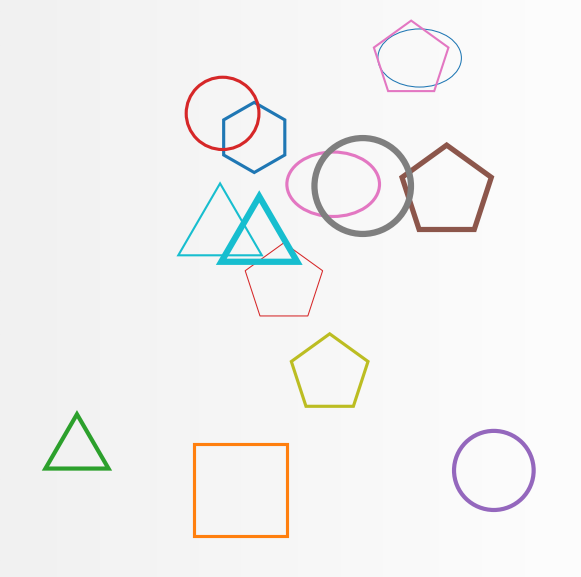[{"shape": "hexagon", "thickness": 1.5, "radius": 0.3, "center": [0.437, 0.761]}, {"shape": "oval", "thickness": 0.5, "radius": 0.36, "center": [0.722, 0.899]}, {"shape": "square", "thickness": 1.5, "radius": 0.4, "center": [0.414, 0.151]}, {"shape": "triangle", "thickness": 2, "radius": 0.31, "center": [0.132, 0.219]}, {"shape": "pentagon", "thickness": 0.5, "radius": 0.35, "center": [0.488, 0.509]}, {"shape": "circle", "thickness": 1.5, "radius": 0.31, "center": [0.383, 0.803]}, {"shape": "circle", "thickness": 2, "radius": 0.34, "center": [0.85, 0.185]}, {"shape": "pentagon", "thickness": 2.5, "radius": 0.4, "center": [0.768, 0.667]}, {"shape": "pentagon", "thickness": 1, "radius": 0.34, "center": [0.707, 0.896]}, {"shape": "oval", "thickness": 1.5, "radius": 0.4, "center": [0.573, 0.68]}, {"shape": "circle", "thickness": 3, "radius": 0.42, "center": [0.624, 0.677]}, {"shape": "pentagon", "thickness": 1.5, "radius": 0.35, "center": [0.567, 0.352]}, {"shape": "triangle", "thickness": 3, "radius": 0.38, "center": [0.446, 0.584]}, {"shape": "triangle", "thickness": 1, "radius": 0.41, "center": [0.379, 0.599]}]